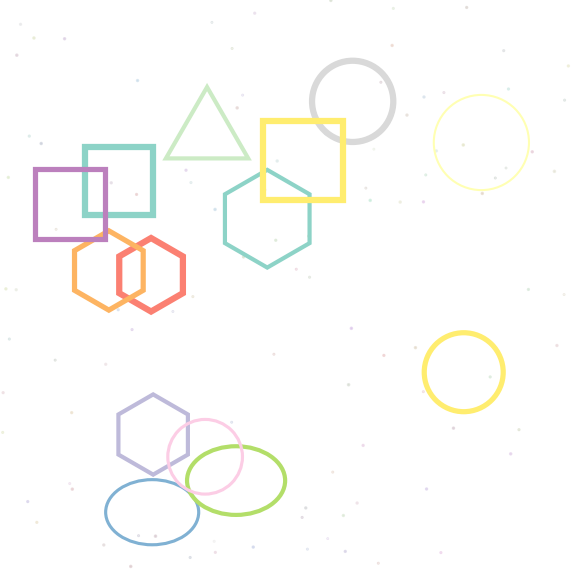[{"shape": "hexagon", "thickness": 2, "radius": 0.42, "center": [0.463, 0.62]}, {"shape": "square", "thickness": 3, "radius": 0.3, "center": [0.206, 0.686]}, {"shape": "circle", "thickness": 1, "radius": 0.41, "center": [0.834, 0.752]}, {"shape": "hexagon", "thickness": 2, "radius": 0.35, "center": [0.265, 0.247]}, {"shape": "hexagon", "thickness": 3, "radius": 0.32, "center": [0.262, 0.523]}, {"shape": "oval", "thickness": 1.5, "radius": 0.4, "center": [0.264, 0.112]}, {"shape": "hexagon", "thickness": 2.5, "radius": 0.34, "center": [0.189, 0.531]}, {"shape": "oval", "thickness": 2, "radius": 0.42, "center": [0.409, 0.167]}, {"shape": "circle", "thickness": 1.5, "radius": 0.32, "center": [0.355, 0.208]}, {"shape": "circle", "thickness": 3, "radius": 0.35, "center": [0.611, 0.824]}, {"shape": "square", "thickness": 2.5, "radius": 0.31, "center": [0.121, 0.646]}, {"shape": "triangle", "thickness": 2, "radius": 0.41, "center": [0.359, 0.766]}, {"shape": "square", "thickness": 3, "radius": 0.34, "center": [0.525, 0.721]}, {"shape": "circle", "thickness": 2.5, "radius": 0.34, "center": [0.803, 0.355]}]